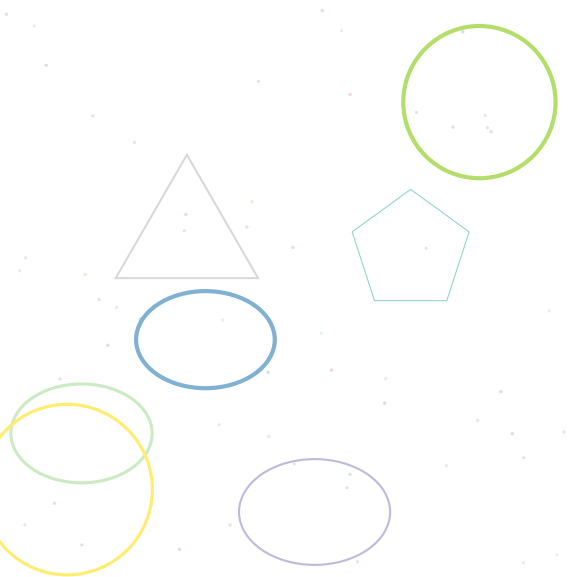[{"shape": "pentagon", "thickness": 0.5, "radius": 0.53, "center": [0.711, 0.565]}, {"shape": "oval", "thickness": 1, "radius": 0.65, "center": [0.545, 0.113]}, {"shape": "oval", "thickness": 2, "radius": 0.6, "center": [0.356, 0.411]}, {"shape": "circle", "thickness": 2, "radius": 0.66, "center": [0.83, 0.822]}, {"shape": "triangle", "thickness": 1, "radius": 0.71, "center": [0.324, 0.589]}, {"shape": "oval", "thickness": 1.5, "radius": 0.61, "center": [0.141, 0.249]}, {"shape": "circle", "thickness": 1.5, "radius": 0.74, "center": [0.116, 0.151]}]